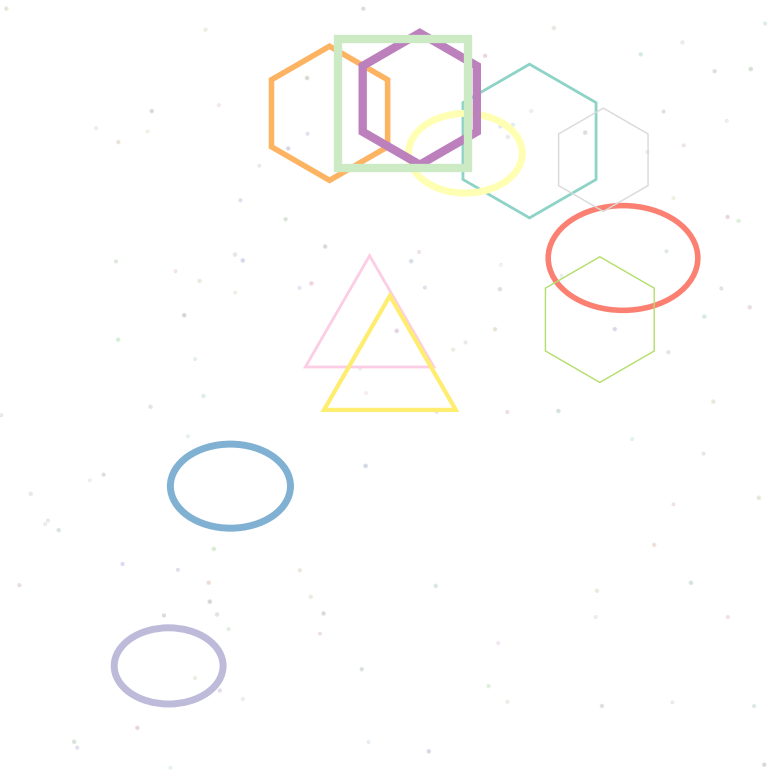[{"shape": "hexagon", "thickness": 1, "radius": 0.5, "center": [0.688, 0.817]}, {"shape": "oval", "thickness": 2.5, "radius": 0.37, "center": [0.604, 0.801]}, {"shape": "oval", "thickness": 2.5, "radius": 0.35, "center": [0.219, 0.135]}, {"shape": "oval", "thickness": 2, "radius": 0.49, "center": [0.809, 0.665]}, {"shape": "oval", "thickness": 2.5, "radius": 0.39, "center": [0.299, 0.369]}, {"shape": "hexagon", "thickness": 2, "radius": 0.44, "center": [0.428, 0.853]}, {"shape": "hexagon", "thickness": 0.5, "radius": 0.41, "center": [0.779, 0.585]}, {"shape": "triangle", "thickness": 1, "radius": 0.48, "center": [0.48, 0.572]}, {"shape": "hexagon", "thickness": 0.5, "radius": 0.34, "center": [0.784, 0.793]}, {"shape": "hexagon", "thickness": 3, "radius": 0.43, "center": [0.545, 0.872]}, {"shape": "square", "thickness": 3, "radius": 0.42, "center": [0.523, 0.866]}, {"shape": "triangle", "thickness": 1.5, "radius": 0.49, "center": [0.506, 0.517]}]